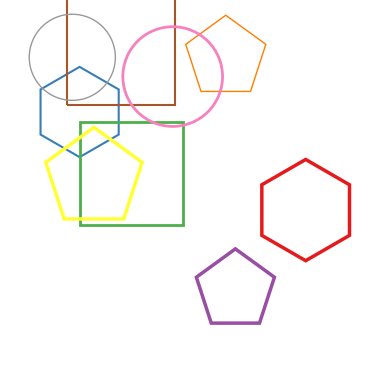[{"shape": "hexagon", "thickness": 2.5, "radius": 0.66, "center": [0.794, 0.454]}, {"shape": "hexagon", "thickness": 1.5, "radius": 0.59, "center": [0.207, 0.709]}, {"shape": "square", "thickness": 2, "radius": 0.67, "center": [0.342, 0.549]}, {"shape": "pentagon", "thickness": 2.5, "radius": 0.53, "center": [0.611, 0.247]}, {"shape": "pentagon", "thickness": 1, "radius": 0.55, "center": [0.586, 0.851]}, {"shape": "pentagon", "thickness": 2.5, "radius": 0.66, "center": [0.244, 0.538]}, {"shape": "square", "thickness": 1.5, "radius": 0.7, "center": [0.314, 0.867]}, {"shape": "circle", "thickness": 2, "radius": 0.65, "center": [0.449, 0.801]}, {"shape": "circle", "thickness": 1, "radius": 0.56, "center": [0.188, 0.851]}]